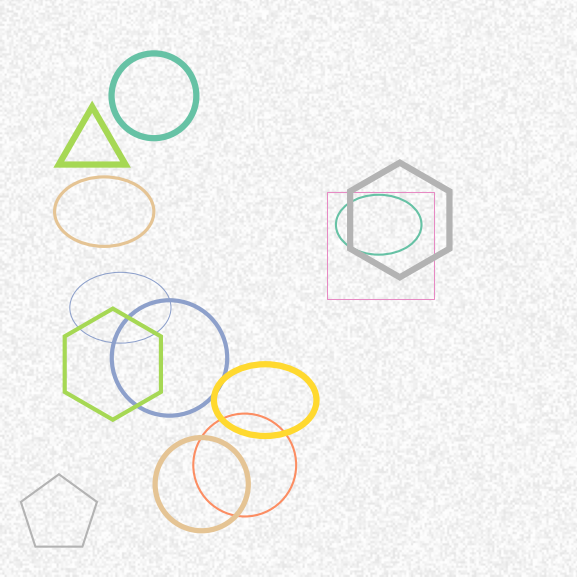[{"shape": "oval", "thickness": 1, "radius": 0.37, "center": [0.656, 0.61]}, {"shape": "circle", "thickness": 3, "radius": 0.37, "center": [0.267, 0.833]}, {"shape": "circle", "thickness": 1, "radius": 0.45, "center": [0.424, 0.194]}, {"shape": "circle", "thickness": 2, "radius": 0.5, "center": [0.293, 0.379]}, {"shape": "oval", "thickness": 0.5, "radius": 0.44, "center": [0.208, 0.466]}, {"shape": "square", "thickness": 0.5, "radius": 0.47, "center": [0.659, 0.574]}, {"shape": "hexagon", "thickness": 2, "radius": 0.48, "center": [0.195, 0.369]}, {"shape": "triangle", "thickness": 3, "radius": 0.33, "center": [0.16, 0.748]}, {"shape": "oval", "thickness": 3, "radius": 0.44, "center": [0.459, 0.306]}, {"shape": "circle", "thickness": 2.5, "radius": 0.4, "center": [0.349, 0.161]}, {"shape": "oval", "thickness": 1.5, "radius": 0.43, "center": [0.18, 0.633]}, {"shape": "hexagon", "thickness": 3, "radius": 0.5, "center": [0.692, 0.618]}, {"shape": "pentagon", "thickness": 1, "radius": 0.35, "center": [0.102, 0.109]}]